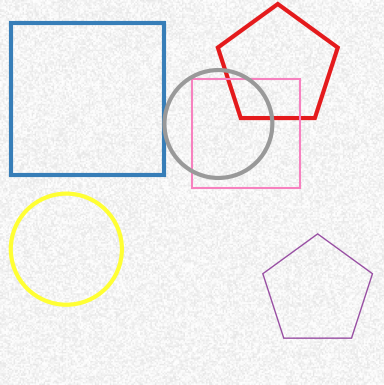[{"shape": "pentagon", "thickness": 3, "radius": 0.82, "center": [0.722, 0.826]}, {"shape": "square", "thickness": 3, "radius": 0.99, "center": [0.227, 0.743]}, {"shape": "pentagon", "thickness": 1, "radius": 0.75, "center": [0.825, 0.243]}, {"shape": "circle", "thickness": 3, "radius": 0.72, "center": [0.172, 0.353]}, {"shape": "square", "thickness": 1.5, "radius": 0.71, "center": [0.639, 0.653]}, {"shape": "circle", "thickness": 3, "radius": 0.7, "center": [0.567, 0.678]}]